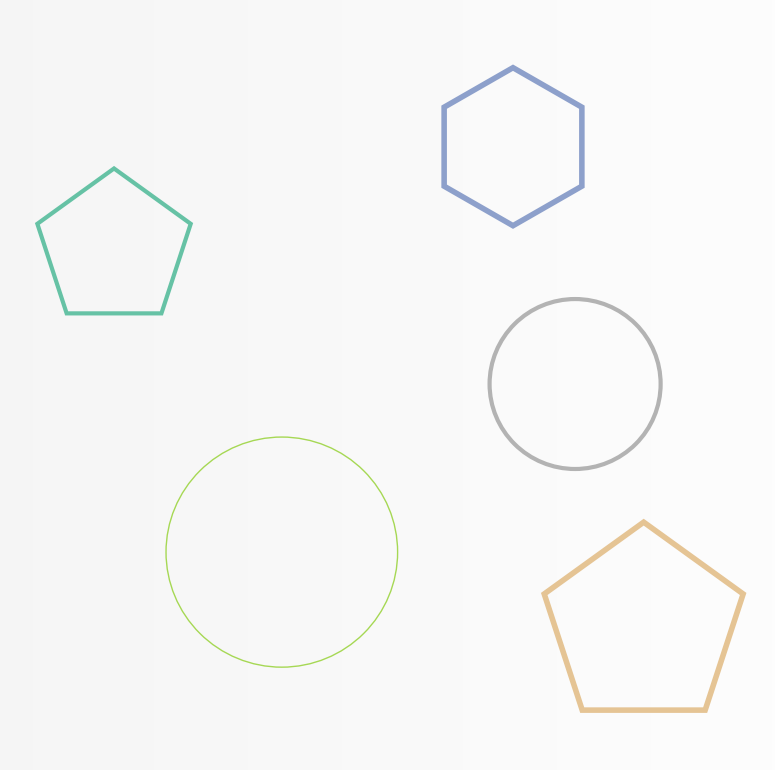[{"shape": "pentagon", "thickness": 1.5, "radius": 0.52, "center": [0.147, 0.677]}, {"shape": "hexagon", "thickness": 2, "radius": 0.51, "center": [0.662, 0.809]}, {"shape": "circle", "thickness": 0.5, "radius": 0.75, "center": [0.364, 0.283]}, {"shape": "pentagon", "thickness": 2, "radius": 0.67, "center": [0.831, 0.187]}, {"shape": "circle", "thickness": 1.5, "radius": 0.55, "center": [0.742, 0.501]}]